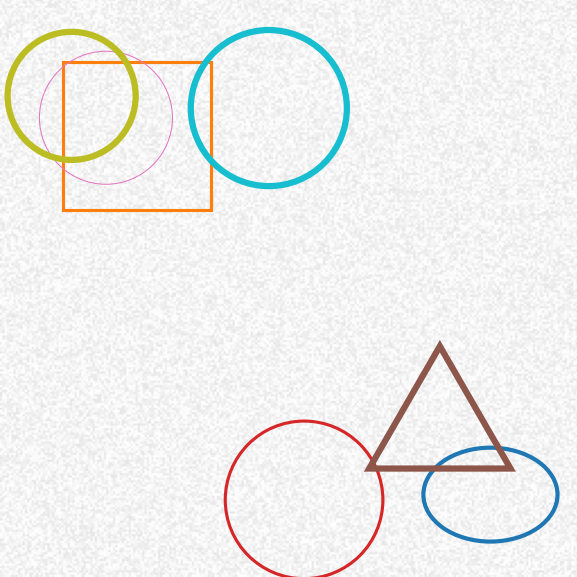[{"shape": "oval", "thickness": 2, "radius": 0.58, "center": [0.849, 0.143]}, {"shape": "square", "thickness": 1.5, "radius": 0.64, "center": [0.236, 0.764]}, {"shape": "circle", "thickness": 1.5, "radius": 0.68, "center": [0.527, 0.134]}, {"shape": "triangle", "thickness": 3, "radius": 0.71, "center": [0.762, 0.258]}, {"shape": "circle", "thickness": 0.5, "radius": 0.58, "center": [0.183, 0.795]}, {"shape": "circle", "thickness": 3, "radius": 0.55, "center": [0.124, 0.833]}, {"shape": "circle", "thickness": 3, "radius": 0.68, "center": [0.466, 0.812]}]